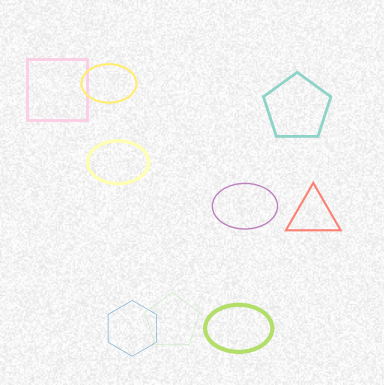[{"shape": "pentagon", "thickness": 2, "radius": 0.46, "center": [0.772, 0.72]}, {"shape": "oval", "thickness": 2.5, "radius": 0.4, "center": [0.307, 0.579]}, {"shape": "triangle", "thickness": 1.5, "radius": 0.41, "center": [0.814, 0.443]}, {"shape": "hexagon", "thickness": 0.5, "radius": 0.36, "center": [0.344, 0.147]}, {"shape": "oval", "thickness": 3, "radius": 0.44, "center": [0.62, 0.147]}, {"shape": "square", "thickness": 2, "radius": 0.39, "center": [0.149, 0.767]}, {"shape": "oval", "thickness": 1, "radius": 0.42, "center": [0.636, 0.464]}, {"shape": "pentagon", "thickness": 0.5, "radius": 0.38, "center": [0.447, 0.165]}, {"shape": "oval", "thickness": 1.5, "radius": 0.36, "center": [0.283, 0.783]}]